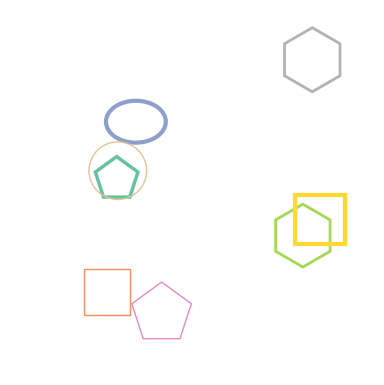[{"shape": "pentagon", "thickness": 2.5, "radius": 0.29, "center": [0.303, 0.535]}, {"shape": "square", "thickness": 1, "radius": 0.3, "center": [0.279, 0.24]}, {"shape": "oval", "thickness": 3, "radius": 0.39, "center": [0.353, 0.684]}, {"shape": "pentagon", "thickness": 1, "radius": 0.41, "center": [0.42, 0.186]}, {"shape": "hexagon", "thickness": 2, "radius": 0.41, "center": [0.787, 0.388]}, {"shape": "square", "thickness": 3, "radius": 0.32, "center": [0.831, 0.43]}, {"shape": "circle", "thickness": 1, "radius": 0.37, "center": [0.306, 0.557]}, {"shape": "hexagon", "thickness": 2, "radius": 0.42, "center": [0.811, 0.845]}]